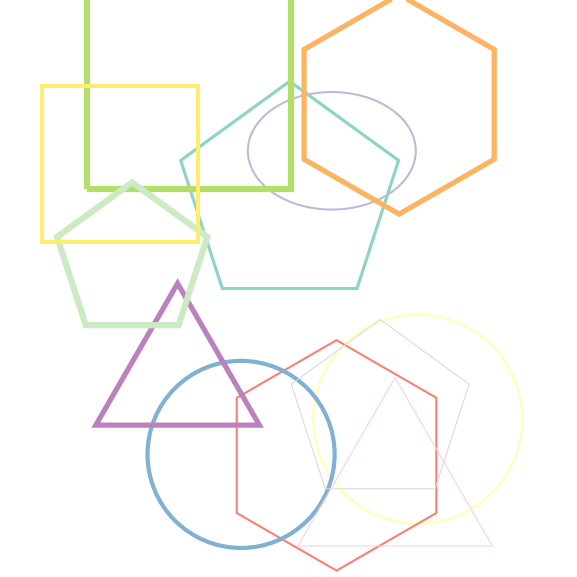[{"shape": "pentagon", "thickness": 1.5, "radius": 0.99, "center": [0.502, 0.66]}, {"shape": "circle", "thickness": 1, "radius": 0.91, "center": [0.723, 0.273]}, {"shape": "oval", "thickness": 1, "radius": 0.73, "center": [0.575, 0.738]}, {"shape": "hexagon", "thickness": 1, "radius": 1.0, "center": [0.583, 0.211]}, {"shape": "circle", "thickness": 2, "radius": 0.81, "center": [0.417, 0.212]}, {"shape": "hexagon", "thickness": 2.5, "radius": 0.95, "center": [0.691, 0.818]}, {"shape": "square", "thickness": 3, "radius": 0.88, "center": [0.328, 0.848]}, {"shape": "triangle", "thickness": 0.5, "radius": 0.97, "center": [0.684, 0.151]}, {"shape": "pentagon", "thickness": 0.5, "radius": 0.81, "center": [0.658, 0.284]}, {"shape": "triangle", "thickness": 2.5, "radius": 0.82, "center": [0.308, 0.345]}, {"shape": "pentagon", "thickness": 3, "radius": 0.68, "center": [0.229, 0.547]}, {"shape": "square", "thickness": 2, "radius": 0.67, "center": [0.207, 0.715]}]